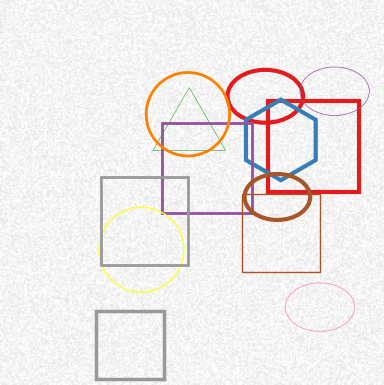[{"shape": "oval", "thickness": 3, "radius": 0.49, "center": [0.689, 0.75]}, {"shape": "square", "thickness": 3, "radius": 0.59, "center": [0.814, 0.619]}, {"shape": "hexagon", "thickness": 3, "radius": 0.52, "center": [0.729, 0.637]}, {"shape": "triangle", "thickness": 0.5, "radius": 0.54, "center": [0.492, 0.664]}, {"shape": "oval", "thickness": 0.5, "radius": 0.45, "center": [0.869, 0.763]}, {"shape": "square", "thickness": 2, "radius": 0.58, "center": [0.539, 0.564]}, {"shape": "circle", "thickness": 2, "radius": 0.54, "center": [0.488, 0.703]}, {"shape": "circle", "thickness": 1, "radius": 0.55, "center": [0.367, 0.352]}, {"shape": "square", "thickness": 1, "radius": 0.51, "center": [0.73, 0.395]}, {"shape": "oval", "thickness": 3, "radius": 0.43, "center": [0.72, 0.488]}, {"shape": "oval", "thickness": 0.5, "radius": 0.45, "center": [0.831, 0.202]}, {"shape": "square", "thickness": 2.5, "radius": 0.44, "center": [0.338, 0.104]}, {"shape": "square", "thickness": 2, "radius": 0.57, "center": [0.375, 0.425]}]